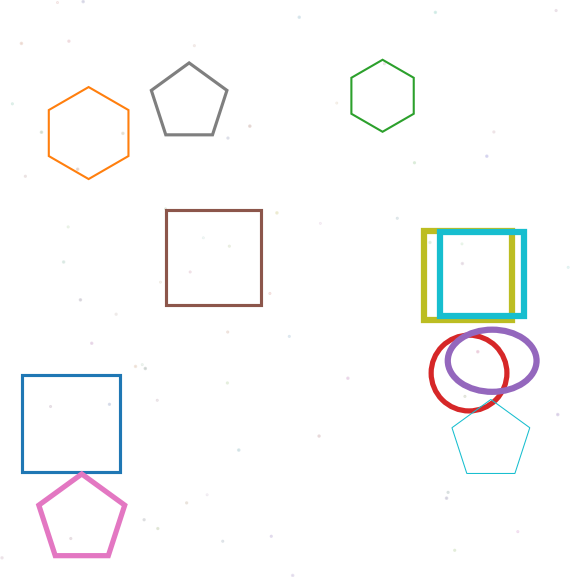[{"shape": "square", "thickness": 1.5, "radius": 0.42, "center": [0.123, 0.266]}, {"shape": "hexagon", "thickness": 1, "radius": 0.4, "center": [0.153, 0.769]}, {"shape": "hexagon", "thickness": 1, "radius": 0.31, "center": [0.662, 0.833]}, {"shape": "circle", "thickness": 2.5, "radius": 0.33, "center": [0.812, 0.353]}, {"shape": "oval", "thickness": 3, "radius": 0.38, "center": [0.852, 0.374]}, {"shape": "square", "thickness": 1.5, "radius": 0.41, "center": [0.37, 0.553]}, {"shape": "pentagon", "thickness": 2.5, "radius": 0.39, "center": [0.142, 0.1]}, {"shape": "pentagon", "thickness": 1.5, "radius": 0.34, "center": [0.328, 0.821]}, {"shape": "square", "thickness": 3, "radius": 0.38, "center": [0.811, 0.522]}, {"shape": "square", "thickness": 3, "radius": 0.37, "center": [0.835, 0.525]}, {"shape": "pentagon", "thickness": 0.5, "radius": 0.35, "center": [0.85, 0.237]}]